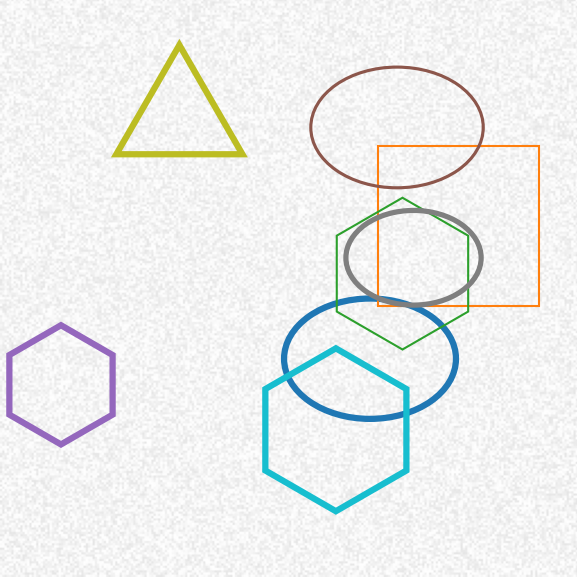[{"shape": "oval", "thickness": 3, "radius": 0.74, "center": [0.641, 0.378]}, {"shape": "square", "thickness": 1, "radius": 0.7, "center": [0.794, 0.608]}, {"shape": "hexagon", "thickness": 1, "radius": 0.66, "center": [0.697, 0.525]}, {"shape": "hexagon", "thickness": 3, "radius": 0.52, "center": [0.106, 0.333]}, {"shape": "oval", "thickness": 1.5, "radius": 0.75, "center": [0.687, 0.778]}, {"shape": "oval", "thickness": 2.5, "radius": 0.59, "center": [0.716, 0.553]}, {"shape": "triangle", "thickness": 3, "radius": 0.63, "center": [0.311, 0.795]}, {"shape": "hexagon", "thickness": 3, "radius": 0.71, "center": [0.582, 0.255]}]